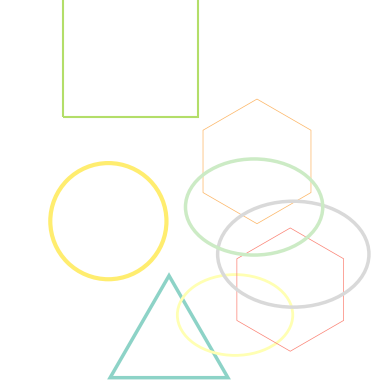[{"shape": "triangle", "thickness": 2.5, "radius": 0.88, "center": [0.439, 0.107]}, {"shape": "oval", "thickness": 2, "radius": 0.75, "center": [0.611, 0.182]}, {"shape": "hexagon", "thickness": 0.5, "radius": 0.8, "center": [0.754, 0.248]}, {"shape": "hexagon", "thickness": 0.5, "radius": 0.81, "center": [0.668, 0.581]}, {"shape": "square", "thickness": 1.5, "radius": 0.88, "center": [0.338, 0.872]}, {"shape": "oval", "thickness": 2.5, "radius": 0.98, "center": [0.762, 0.34]}, {"shape": "oval", "thickness": 2.5, "radius": 0.89, "center": [0.66, 0.462]}, {"shape": "circle", "thickness": 3, "radius": 0.75, "center": [0.282, 0.426]}]